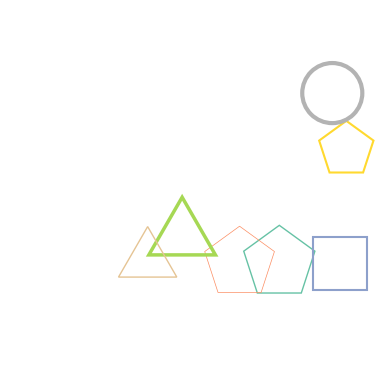[{"shape": "pentagon", "thickness": 1, "radius": 0.49, "center": [0.725, 0.318]}, {"shape": "pentagon", "thickness": 0.5, "radius": 0.48, "center": [0.622, 0.317]}, {"shape": "square", "thickness": 1.5, "radius": 0.35, "center": [0.884, 0.315]}, {"shape": "triangle", "thickness": 2.5, "radius": 0.5, "center": [0.473, 0.388]}, {"shape": "pentagon", "thickness": 1.5, "radius": 0.37, "center": [0.9, 0.612]}, {"shape": "triangle", "thickness": 1, "radius": 0.44, "center": [0.384, 0.324]}, {"shape": "circle", "thickness": 3, "radius": 0.39, "center": [0.863, 0.758]}]